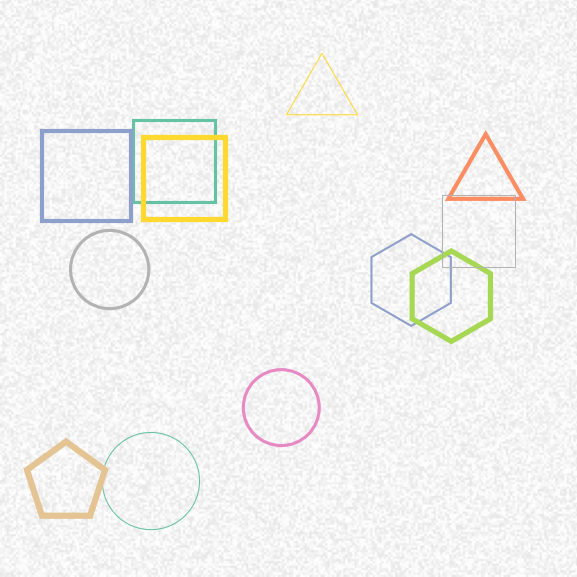[{"shape": "circle", "thickness": 0.5, "radius": 0.42, "center": [0.261, 0.166]}, {"shape": "square", "thickness": 1.5, "radius": 0.36, "center": [0.301, 0.721]}, {"shape": "triangle", "thickness": 2, "radius": 0.37, "center": [0.841, 0.692]}, {"shape": "square", "thickness": 2, "radius": 0.39, "center": [0.149, 0.694]}, {"shape": "hexagon", "thickness": 1, "radius": 0.4, "center": [0.712, 0.514]}, {"shape": "circle", "thickness": 1.5, "radius": 0.33, "center": [0.487, 0.293]}, {"shape": "hexagon", "thickness": 2.5, "radius": 0.39, "center": [0.782, 0.486]}, {"shape": "triangle", "thickness": 0.5, "radius": 0.35, "center": [0.558, 0.836]}, {"shape": "square", "thickness": 2.5, "radius": 0.36, "center": [0.319, 0.692]}, {"shape": "pentagon", "thickness": 3, "radius": 0.35, "center": [0.114, 0.164]}, {"shape": "circle", "thickness": 1.5, "radius": 0.34, "center": [0.19, 0.532]}, {"shape": "square", "thickness": 0.5, "radius": 0.31, "center": [0.829, 0.599]}]